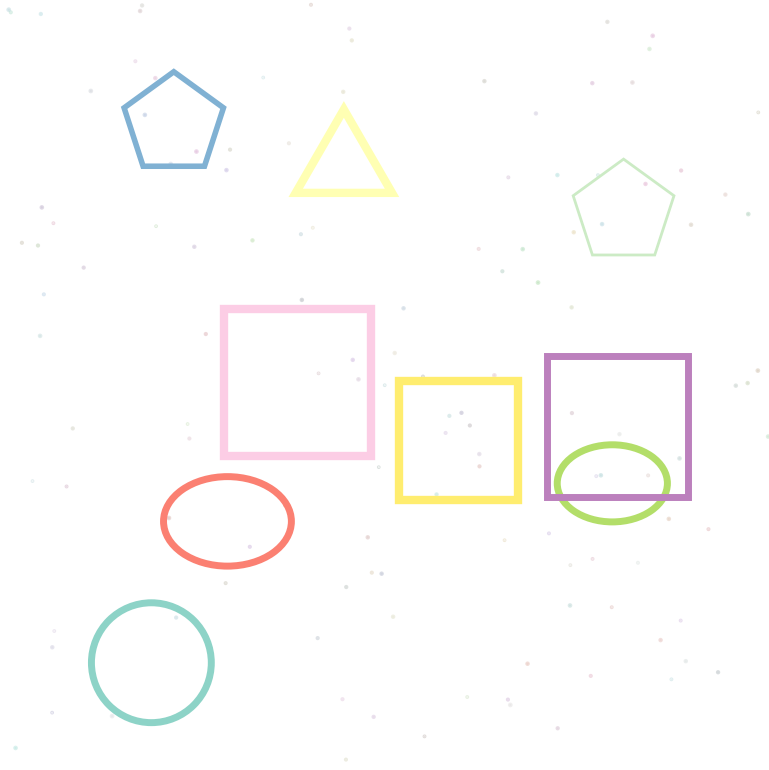[{"shape": "circle", "thickness": 2.5, "radius": 0.39, "center": [0.197, 0.139]}, {"shape": "triangle", "thickness": 3, "radius": 0.36, "center": [0.447, 0.786]}, {"shape": "oval", "thickness": 2.5, "radius": 0.42, "center": [0.295, 0.323]}, {"shape": "pentagon", "thickness": 2, "radius": 0.34, "center": [0.226, 0.839]}, {"shape": "oval", "thickness": 2.5, "radius": 0.36, "center": [0.795, 0.372]}, {"shape": "square", "thickness": 3, "radius": 0.48, "center": [0.386, 0.504]}, {"shape": "square", "thickness": 2.5, "radius": 0.46, "center": [0.802, 0.446]}, {"shape": "pentagon", "thickness": 1, "radius": 0.34, "center": [0.81, 0.725]}, {"shape": "square", "thickness": 3, "radius": 0.39, "center": [0.595, 0.428]}]